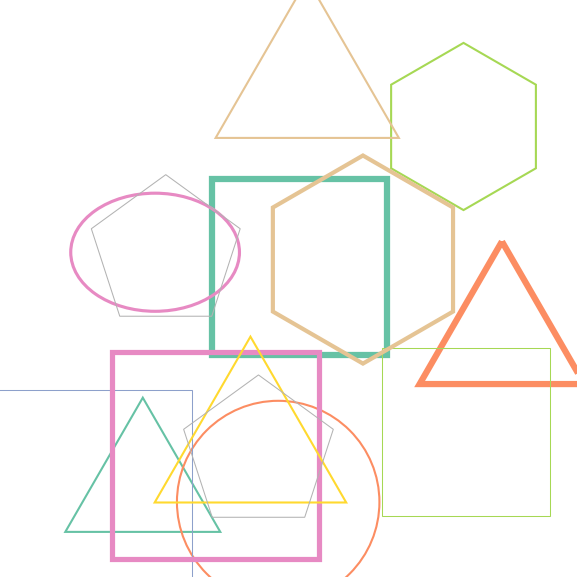[{"shape": "triangle", "thickness": 1, "radius": 0.77, "center": [0.247, 0.156]}, {"shape": "square", "thickness": 3, "radius": 0.76, "center": [0.519, 0.537]}, {"shape": "triangle", "thickness": 3, "radius": 0.82, "center": [0.869, 0.416]}, {"shape": "circle", "thickness": 1, "radius": 0.88, "center": [0.482, 0.13]}, {"shape": "square", "thickness": 0.5, "radius": 0.85, "center": [0.163, 0.155]}, {"shape": "square", "thickness": 2.5, "radius": 0.9, "center": [0.373, 0.211]}, {"shape": "oval", "thickness": 1.5, "radius": 0.73, "center": [0.269, 0.562]}, {"shape": "hexagon", "thickness": 1, "radius": 0.72, "center": [0.803, 0.78]}, {"shape": "square", "thickness": 0.5, "radius": 0.72, "center": [0.807, 0.251]}, {"shape": "triangle", "thickness": 1, "radius": 0.96, "center": [0.434, 0.225]}, {"shape": "hexagon", "thickness": 2, "radius": 0.9, "center": [0.628, 0.55]}, {"shape": "triangle", "thickness": 1, "radius": 0.92, "center": [0.532, 0.852]}, {"shape": "pentagon", "thickness": 0.5, "radius": 0.68, "center": [0.448, 0.214]}, {"shape": "pentagon", "thickness": 0.5, "radius": 0.68, "center": [0.287, 0.561]}]